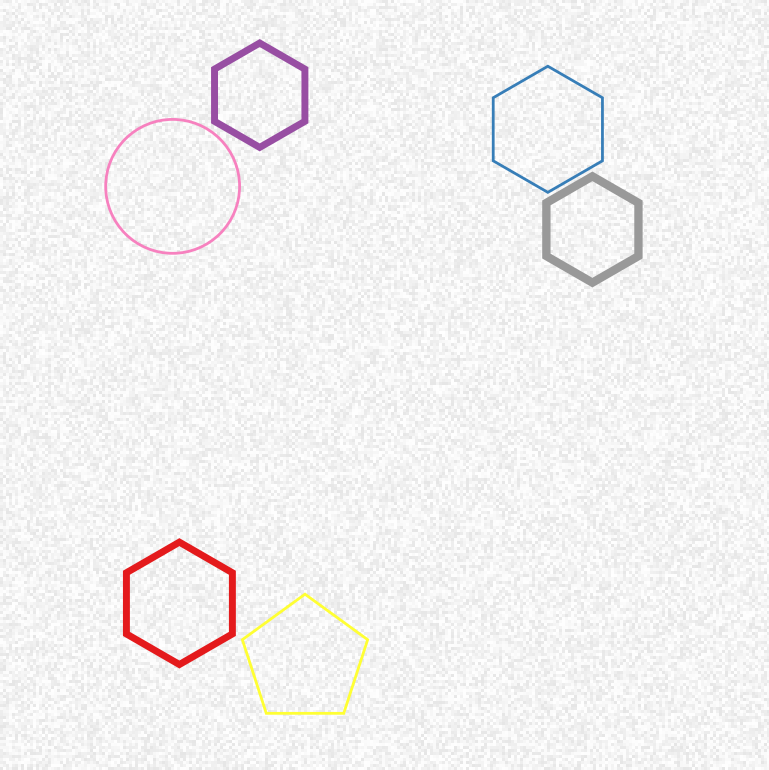[{"shape": "hexagon", "thickness": 2.5, "radius": 0.4, "center": [0.233, 0.216]}, {"shape": "hexagon", "thickness": 1, "radius": 0.41, "center": [0.711, 0.832]}, {"shape": "hexagon", "thickness": 2.5, "radius": 0.34, "center": [0.337, 0.876]}, {"shape": "pentagon", "thickness": 1, "radius": 0.43, "center": [0.396, 0.143]}, {"shape": "circle", "thickness": 1, "radius": 0.43, "center": [0.224, 0.758]}, {"shape": "hexagon", "thickness": 3, "radius": 0.35, "center": [0.769, 0.702]}]